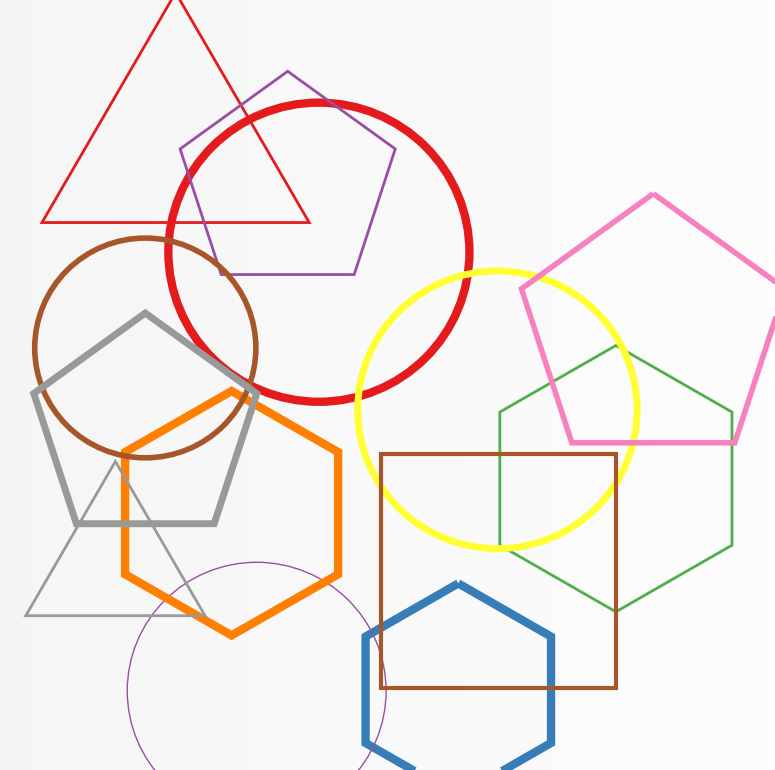[{"shape": "circle", "thickness": 3, "radius": 0.97, "center": [0.411, 0.672]}, {"shape": "triangle", "thickness": 1, "radius": 1.0, "center": [0.227, 0.811]}, {"shape": "hexagon", "thickness": 3, "radius": 0.69, "center": [0.591, 0.104]}, {"shape": "hexagon", "thickness": 1, "radius": 0.86, "center": [0.795, 0.378]}, {"shape": "pentagon", "thickness": 1, "radius": 0.73, "center": [0.371, 0.761]}, {"shape": "circle", "thickness": 0.5, "radius": 0.84, "center": [0.331, 0.103]}, {"shape": "hexagon", "thickness": 3, "radius": 0.79, "center": [0.299, 0.333]}, {"shape": "circle", "thickness": 2.5, "radius": 0.9, "center": [0.642, 0.468]}, {"shape": "square", "thickness": 1.5, "radius": 0.76, "center": [0.643, 0.259]}, {"shape": "circle", "thickness": 2, "radius": 0.71, "center": [0.187, 0.548]}, {"shape": "pentagon", "thickness": 2, "radius": 0.89, "center": [0.843, 0.57]}, {"shape": "pentagon", "thickness": 2.5, "radius": 0.76, "center": [0.187, 0.442]}, {"shape": "triangle", "thickness": 1, "radius": 0.67, "center": [0.149, 0.267]}]